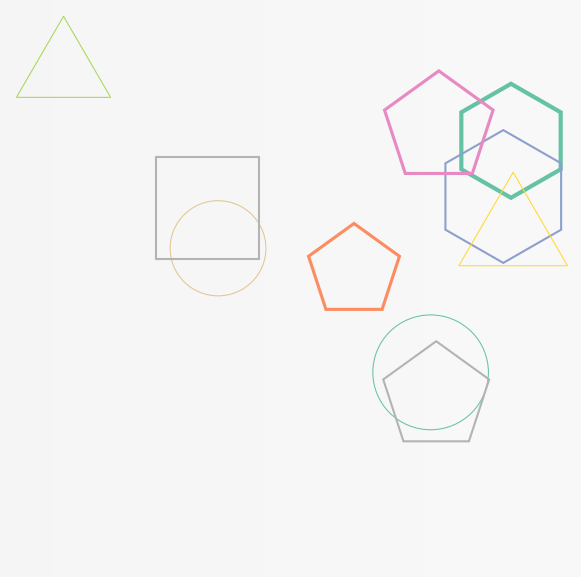[{"shape": "circle", "thickness": 0.5, "radius": 0.5, "center": [0.741, 0.354]}, {"shape": "hexagon", "thickness": 2, "radius": 0.49, "center": [0.879, 0.755]}, {"shape": "pentagon", "thickness": 1.5, "radius": 0.41, "center": [0.609, 0.53]}, {"shape": "hexagon", "thickness": 1, "radius": 0.57, "center": [0.866, 0.659]}, {"shape": "pentagon", "thickness": 1.5, "radius": 0.49, "center": [0.755, 0.778]}, {"shape": "triangle", "thickness": 0.5, "radius": 0.47, "center": [0.109, 0.877]}, {"shape": "triangle", "thickness": 0.5, "radius": 0.54, "center": [0.883, 0.593]}, {"shape": "circle", "thickness": 0.5, "radius": 0.41, "center": [0.375, 0.569]}, {"shape": "square", "thickness": 1, "radius": 0.44, "center": [0.357, 0.639]}, {"shape": "pentagon", "thickness": 1, "radius": 0.48, "center": [0.75, 0.312]}]